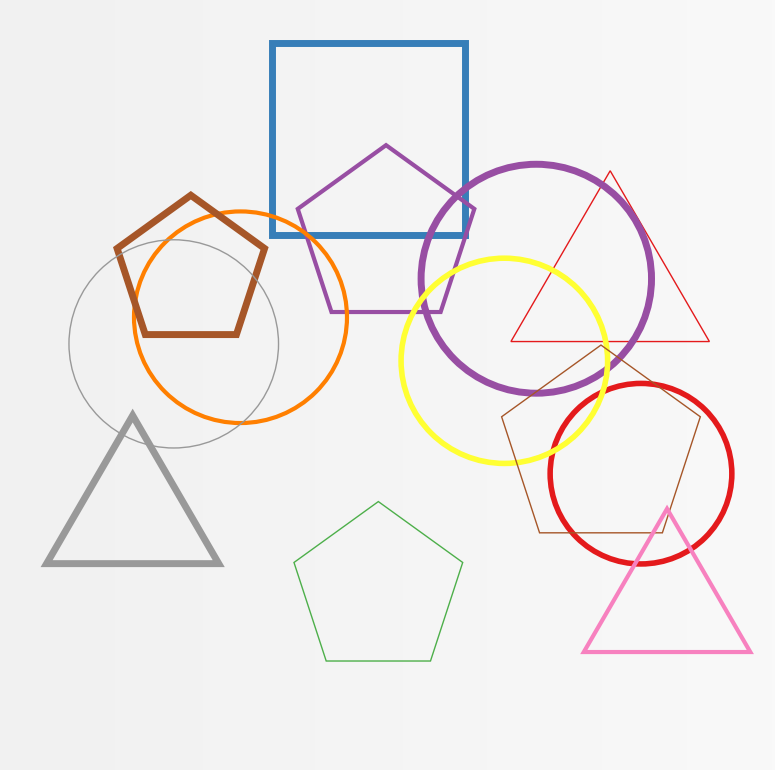[{"shape": "triangle", "thickness": 0.5, "radius": 0.74, "center": [0.787, 0.63]}, {"shape": "circle", "thickness": 2, "radius": 0.59, "center": [0.827, 0.385]}, {"shape": "square", "thickness": 2.5, "radius": 0.62, "center": [0.476, 0.82]}, {"shape": "pentagon", "thickness": 0.5, "radius": 0.57, "center": [0.488, 0.234]}, {"shape": "pentagon", "thickness": 1.5, "radius": 0.6, "center": [0.498, 0.692]}, {"shape": "circle", "thickness": 2.5, "radius": 0.74, "center": [0.692, 0.638]}, {"shape": "circle", "thickness": 1.5, "radius": 0.69, "center": [0.31, 0.588]}, {"shape": "circle", "thickness": 2, "radius": 0.67, "center": [0.651, 0.531]}, {"shape": "pentagon", "thickness": 2.5, "radius": 0.5, "center": [0.246, 0.646]}, {"shape": "pentagon", "thickness": 0.5, "radius": 0.67, "center": [0.775, 0.417]}, {"shape": "triangle", "thickness": 1.5, "radius": 0.62, "center": [0.861, 0.215]}, {"shape": "circle", "thickness": 0.5, "radius": 0.68, "center": [0.224, 0.553]}, {"shape": "triangle", "thickness": 2.5, "radius": 0.64, "center": [0.171, 0.332]}]